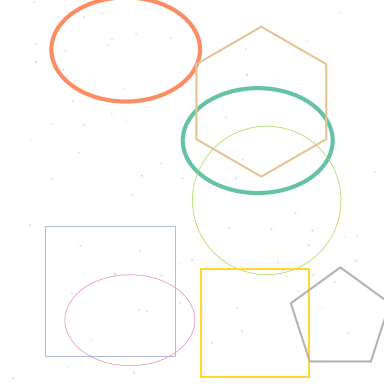[{"shape": "oval", "thickness": 3, "radius": 0.97, "center": [0.669, 0.635]}, {"shape": "oval", "thickness": 3, "radius": 0.97, "center": [0.327, 0.871]}, {"shape": "square", "thickness": 0.5, "radius": 0.85, "center": [0.286, 0.243]}, {"shape": "oval", "thickness": 0.5, "radius": 0.84, "center": [0.337, 0.168]}, {"shape": "circle", "thickness": 0.5, "radius": 0.96, "center": [0.693, 0.479]}, {"shape": "square", "thickness": 1.5, "radius": 0.7, "center": [0.663, 0.16]}, {"shape": "hexagon", "thickness": 1.5, "radius": 0.97, "center": [0.679, 0.736]}, {"shape": "pentagon", "thickness": 1.5, "radius": 0.68, "center": [0.884, 0.17]}]